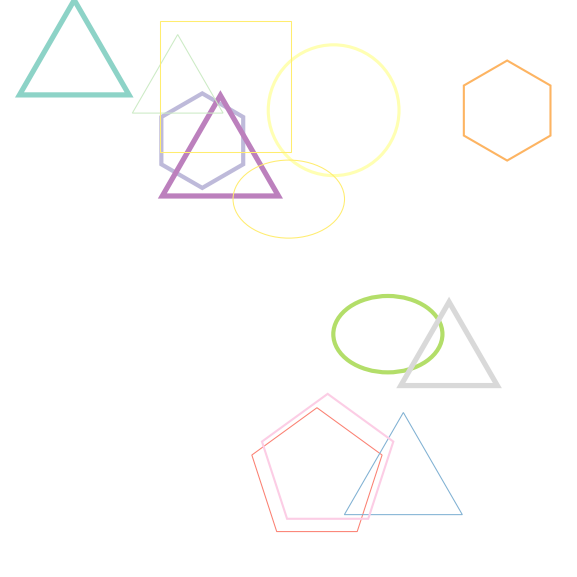[{"shape": "triangle", "thickness": 2.5, "radius": 0.55, "center": [0.129, 0.89]}, {"shape": "circle", "thickness": 1.5, "radius": 0.57, "center": [0.578, 0.808]}, {"shape": "hexagon", "thickness": 2, "radius": 0.41, "center": [0.35, 0.756]}, {"shape": "pentagon", "thickness": 0.5, "radius": 0.59, "center": [0.549, 0.175]}, {"shape": "triangle", "thickness": 0.5, "radius": 0.59, "center": [0.698, 0.167]}, {"shape": "hexagon", "thickness": 1, "radius": 0.43, "center": [0.878, 0.808]}, {"shape": "oval", "thickness": 2, "radius": 0.47, "center": [0.672, 0.42]}, {"shape": "pentagon", "thickness": 1, "radius": 0.6, "center": [0.567, 0.198]}, {"shape": "triangle", "thickness": 2.5, "radius": 0.48, "center": [0.778, 0.38]}, {"shape": "triangle", "thickness": 2.5, "radius": 0.58, "center": [0.382, 0.718]}, {"shape": "triangle", "thickness": 0.5, "radius": 0.45, "center": [0.308, 0.849]}, {"shape": "oval", "thickness": 0.5, "radius": 0.48, "center": [0.5, 0.654]}, {"shape": "square", "thickness": 0.5, "radius": 0.57, "center": [0.391, 0.85]}]